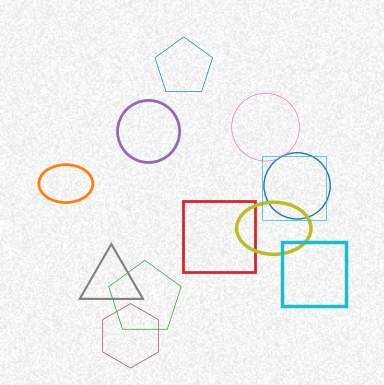[{"shape": "pentagon", "thickness": 0.5, "radius": 0.39, "center": [0.477, 0.826]}, {"shape": "circle", "thickness": 1, "radius": 0.43, "center": [0.772, 0.517]}, {"shape": "oval", "thickness": 2, "radius": 0.35, "center": [0.171, 0.523]}, {"shape": "pentagon", "thickness": 0.5, "radius": 0.49, "center": [0.376, 0.225]}, {"shape": "square", "thickness": 2, "radius": 0.47, "center": [0.569, 0.385]}, {"shape": "circle", "thickness": 2, "radius": 0.4, "center": [0.386, 0.659]}, {"shape": "hexagon", "thickness": 0.5, "radius": 0.42, "center": [0.339, 0.128]}, {"shape": "circle", "thickness": 0.5, "radius": 0.44, "center": [0.69, 0.67]}, {"shape": "triangle", "thickness": 1.5, "radius": 0.47, "center": [0.289, 0.271]}, {"shape": "oval", "thickness": 2.5, "radius": 0.48, "center": [0.711, 0.407]}, {"shape": "square", "thickness": 0.5, "radius": 0.42, "center": [0.763, 0.512]}, {"shape": "square", "thickness": 2.5, "radius": 0.41, "center": [0.815, 0.289]}]